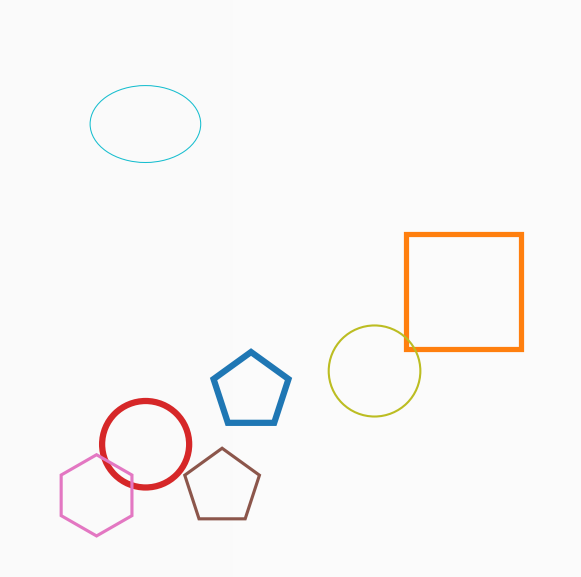[{"shape": "pentagon", "thickness": 3, "radius": 0.34, "center": [0.432, 0.322]}, {"shape": "square", "thickness": 2.5, "radius": 0.49, "center": [0.797, 0.494]}, {"shape": "circle", "thickness": 3, "radius": 0.37, "center": [0.251, 0.23]}, {"shape": "pentagon", "thickness": 1.5, "radius": 0.34, "center": [0.382, 0.155]}, {"shape": "hexagon", "thickness": 1.5, "radius": 0.35, "center": [0.166, 0.141]}, {"shape": "circle", "thickness": 1, "radius": 0.39, "center": [0.644, 0.357]}, {"shape": "oval", "thickness": 0.5, "radius": 0.48, "center": [0.25, 0.784]}]